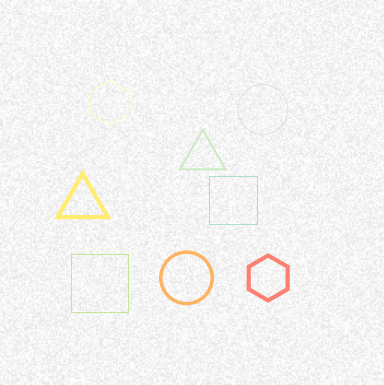[{"shape": "square", "thickness": 0.5, "radius": 0.31, "center": [0.605, 0.481]}, {"shape": "hexagon", "thickness": 0.5, "radius": 0.29, "center": [0.285, 0.733]}, {"shape": "hexagon", "thickness": 3, "radius": 0.29, "center": [0.697, 0.278]}, {"shape": "circle", "thickness": 2.5, "radius": 0.33, "center": [0.484, 0.278]}, {"shape": "square", "thickness": 0.5, "radius": 0.38, "center": [0.258, 0.264]}, {"shape": "circle", "thickness": 0.5, "radius": 0.32, "center": [0.683, 0.716]}, {"shape": "triangle", "thickness": 1.5, "radius": 0.34, "center": [0.526, 0.594]}, {"shape": "triangle", "thickness": 3, "radius": 0.38, "center": [0.215, 0.474]}]